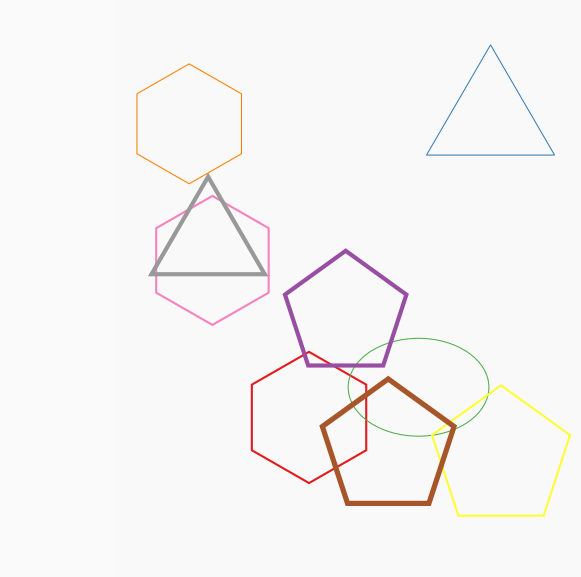[{"shape": "hexagon", "thickness": 1, "radius": 0.57, "center": [0.532, 0.276]}, {"shape": "triangle", "thickness": 0.5, "radius": 0.64, "center": [0.844, 0.794]}, {"shape": "oval", "thickness": 0.5, "radius": 0.61, "center": [0.72, 0.329]}, {"shape": "pentagon", "thickness": 2, "radius": 0.55, "center": [0.595, 0.455]}, {"shape": "hexagon", "thickness": 0.5, "radius": 0.52, "center": [0.326, 0.785]}, {"shape": "pentagon", "thickness": 1, "radius": 0.62, "center": [0.862, 0.207]}, {"shape": "pentagon", "thickness": 2.5, "radius": 0.6, "center": [0.668, 0.224]}, {"shape": "hexagon", "thickness": 1, "radius": 0.56, "center": [0.365, 0.548]}, {"shape": "triangle", "thickness": 2, "radius": 0.56, "center": [0.358, 0.581]}]